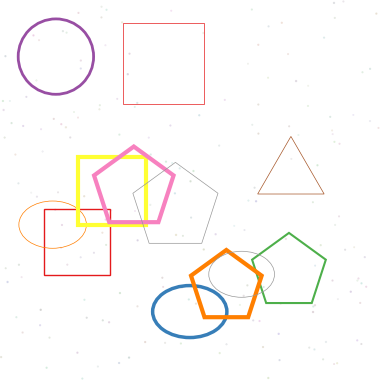[{"shape": "square", "thickness": 0.5, "radius": 0.53, "center": [0.425, 0.835]}, {"shape": "square", "thickness": 1, "radius": 0.43, "center": [0.199, 0.37]}, {"shape": "oval", "thickness": 2.5, "radius": 0.48, "center": [0.493, 0.191]}, {"shape": "pentagon", "thickness": 1.5, "radius": 0.5, "center": [0.751, 0.294]}, {"shape": "circle", "thickness": 2, "radius": 0.49, "center": [0.145, 0.853]}, {"shape": "oval", "thickness": 0.5, "radius": 0.44, "center": [0.137, 0.416]}, {"shape": "pentagon", "thickness": 3, "radius": 0.48, "center": [0.588, 0.254]}, {"shape": "square", "thickness": 3, "radius": 0.44, "center": [0.292, 0.503]}, {"shape": "triangle", "thickness": 0.5, "radius": 0.5, "center": [0.756, 0.546]}, {"shape": "pentagon", "thickness": 3, "radius": 0.54, "center": [0.348, 0.511]}, {"shape": "pentagon", "thickness": 0.5, "radius": 0.58, "center": [0.456, 0.462]}, {"shape": "oval", "thickness": 0.5, "radius": 0.43, "center": [0.628, 0.288]}]